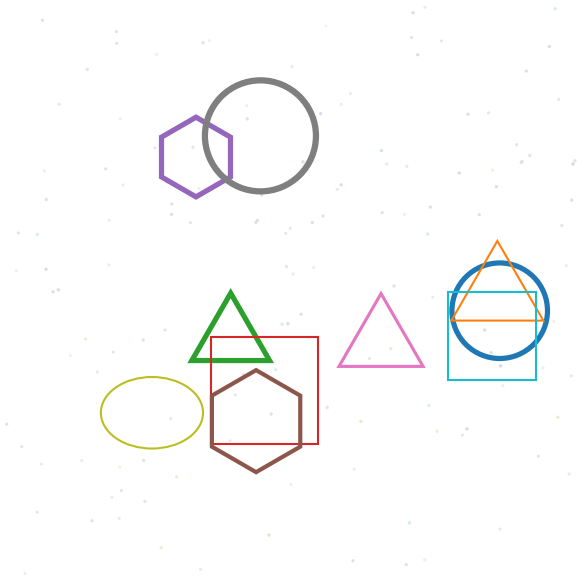[{"shape": "circle", "thickness": 2.5, "radius": 0.41, "center": [0.865, 0.461]}, {"shape": "triangle", "thickness": 1, "radius": 0.46, "center": [0.861, 0.49]}, {"shape": "triangle", "thickness": 2.5, "radius": 0.39, "center": [0.399, 0.414]}, {"shape": "square", "thickness": 1, "radius": 0.46, "center": [0.458, 0.323]}, {"shape": "hexagon", "thickness": 2.5, "radius": 0.34, "center": [0.339, 0.727]}, {"shape": "hexagon", "thickness": 2, "radius": 0.44, "center": [0.443, 0.27]}, {"shape": "triangle", "thickness": 1.5, "radius": 0.42, "center": [0.66, 0.407]}, {"shape": "circle", "thickness": 3, "radius": 0.48, "center": [0.451, 0.764]}, {"shape": "oval", "thickness": 1, "radius": 0.44, "center": [0.263, 0.284]}, {"shape": "square", "thickness": 1, "radius": 0.38, "center": [0.852, 0.418]}]